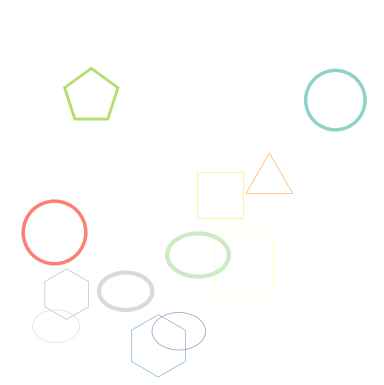[{"shape": "circle", "thickness": 2.5, "radius": 0.39, "center": [0.871, 0.74]}, {"shape": "square", "thickness": 0.5, "radius": 0.38, "center": [0.633, 0.317]}, {"shape": "hexagon", "thickness": 0.5, "radius": 0.33, "center": [0.173, 0.236]}, {"shape": "circle", "thickness": 2.5, "radius": 0.41, "center": [0.142, 0.396]}, {"shape": "hexagon", "thickness": 0.5, "radius": 0.4, "center": [0.411, 0.102]}, {"shape": "triangle", "thickness": 0.5, "radius": 0.35, "center": [0.7, 0.532]}, {"shape": "pentagon", "thickness": 2, "radius": 0.36, "center": [0.237, 0.75]}, {"shape": "oval", "thickness": 0.5, "radius": 0.31, "center": [0.146, 0.153]}, {"shape": "oval", "thickness": 3, "radius": 0.35, "center": [0.326, 0.244]}, {"shape": "oval", "thickness": 0.5, "radius": 0.35, "center": [0.464, 0.14]}, {"shape": "oval", "thickness": 3, "radius": 0.4, "center": [0.514, 0.338]}, {"shape": "square", "thickness": 0.5, "radius": 0.3, "center": [0.572, 0.494]}]